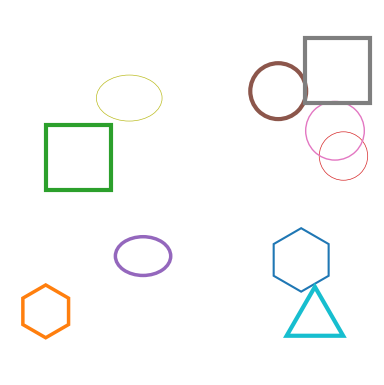[{"shape": "hexagon", "thickness": 1.5, "radius": 0.41, "center": [0.782, 0.325]}, {"shape": "hexagon", "thickness": 2.5, "radius": 0.34, "center": [0.119, 0.191]}, {"shape": "square", "thickness": 3, "radius": 0.42, "center": [0.204, 0.591]}, {"shape": "circle", "thickness": 0.5, "radius": 0.31, "center": [0.892, 0.595]}, {"shape": "oval", "thickness": 2.5, "radius": 0.36, "center": [0.372, 0.335]}, {"shape": "circle", "thickness": 3, "radius": 0.36, "center": [0.723, 0.763]}, {"shape": "circle", "thickness": 1, "radius": 0.38, "center": [0.87, 0.66]}, {"shape": "square", "thickness": 3, "radius": 0.42, "center": [0.876, 0.816]}, {"shape": "oval", "thickness": 0.5, "radius": 0.43, "center": [0.336, 0.745]}, {"shape": "triangle", "thickness": 3, "radius": 0.42, "center": [0.818, 0.17]}]